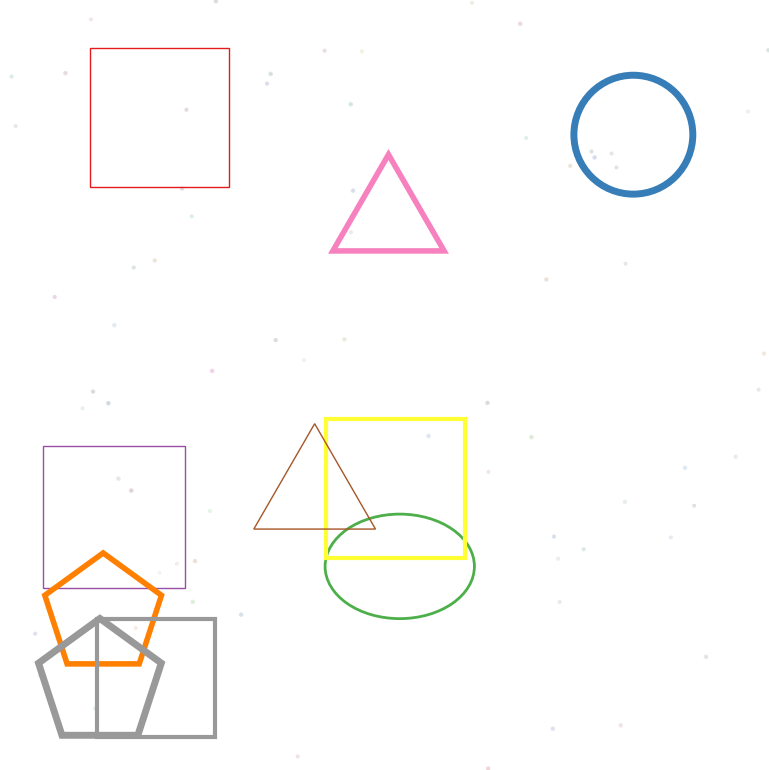[{"shape": "square", "thickness": 0.5, "radius": 0.45, "center": [0.207, 0.847]}, {"shape": "circle", "thickness": 2.5, "radius": 0.39, "center": [0.823, 0.825]}, {"shape": "oval", "thickness": 1, "radius": 0.48, "center": [0.519, 0.264]}, {"shape": "square", "thickness": 0.5, "radius": 0.46, "center": [0.148, 0.329]}, {"shape": "pentagon", "thickness": 2, "radius": 0.4, "center": [0.134, 0.202]}, {"shape": "square", "thickness": 1.5, "radius": 0.45, "center": [0.514, 0.366]}, {"shape": "triangle", "thickness": 0.5, "radius": 0.46, "center": [0.409, 0.359]}, {"shape": "triangle", "thickness": 2, "radius": 0.42, "center": [0.505, 0.716]}, {"shape": "pentagon", "thickness": 2.5, "radius": 0.42, "center": [0.13, 0.113]}, {"shape": "square", "thickness": 1.5, "radius": 0.38, "center": [0.202, 0.12]}]